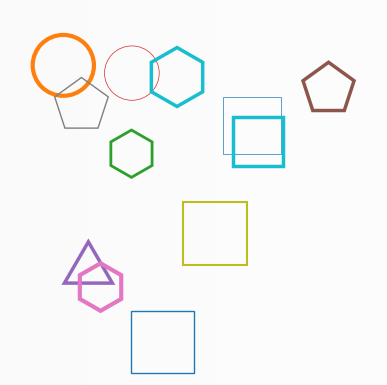[{"shape": "square", "thickness": 0.5, "radius": 0.37, "center": [0.65, 0.673]}, {"shape": "square", "thickness": 1, "radius": 0.4, "center": [0.419, 0.113]}, {"shape": "circle", "thickness": 3, "radius": 0.4, "center": [0.163, 0.83]}, {"shape": "hexagon", "thickness": 2, "radius": 0.31, "center": [0.339, 0.601]}, {"shape": "circle", "thickness": 0.5, "radius": 0.35, "center": [0.34, 0.81]}, {"shape": "triangle", "thickness": 2.5, "radius": 0.36, "center": [0.228, 0.3]}, {"shape": "pentagon", "thickness": 2.5, "radius": 0.35, "center": [0.848, 0.769]}, {"shape": "hexagon", "thickness": 3, "radius": 0.31, "center": [0.259, 0.254]}, {"shape": "pentagon", "thickness": 1, "radius": 0.36, "center": [0.21, 0.726]}, {"shape": "square", "thickness": 1.5, "radius": 0.41, "center": [0.554, 0.394]}, {"shape": "hexagon", "thickness": 2.5, "radius": 0.38, "center": [0.457, 0.8]}, {"shape": "square", "thickness": 2.5, "radius": 0.32, "center": [0.666, 0.633]}]